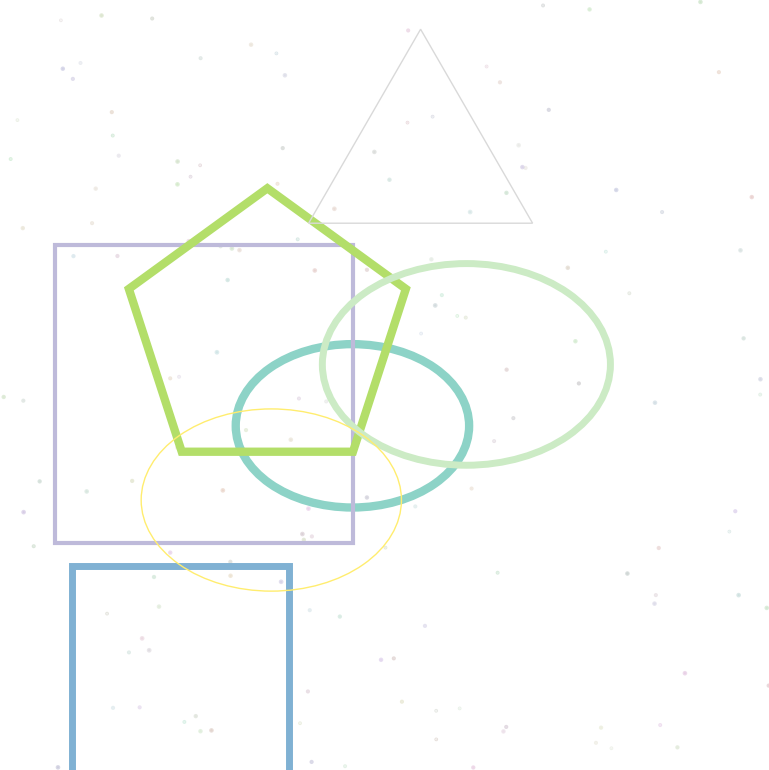[{"shape": "oval", "thickness": 3, "radius": 0.76, "center": [0.458, 0.447]}, {"shape": "square", "thickness": 1.5, "radius": 0.97, "center": [0.265, 0.488]}, {"shape": "square", "thickness": 2.5, "radius": 0.7, "center": [0.235, 0.124]}, {"shape": "pentagon", "thickness": 3, "radius": 0.95, "center": [0.347, 0.566]}, {"shape": "triangle", "thickness": 0.5, "radius": 0.84, "center": [0.546, 0.794]}, {"shape": "oval", "thickness": 2.5, "radius": 0.94, "center": [0.606, 0.527]}, {"shape": "oval", "thickness": 0.5, "radius": 0.85, "center": [0.352, 0.351]}]